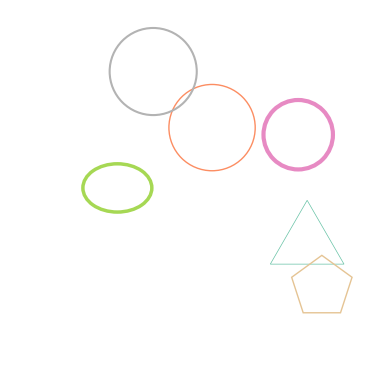[{"shape": "triangle", "thickness": 0.5, "radius": 0.55, "center": [0.798, 0.369]}, {"shape": "circle", "thickness": 1, "radius": 0.56, "center": [0.551, 0.669]}, {"shape": "circle", "thickness": 3, "radius": 0.45, "center": [0.775, 0.65]}, {"shape": "oval", "thickness": 2.5, "radius": 0.45, "center": [0.305, 0.512]}, {"shape": "pentagon", "thickness": 1, "radius": 0.41, "center": [0.836, 0.254]}, {"shape": "circle", "thickness": 1.5, "radius": 0.57, "center": [0.398, 0.814]}]